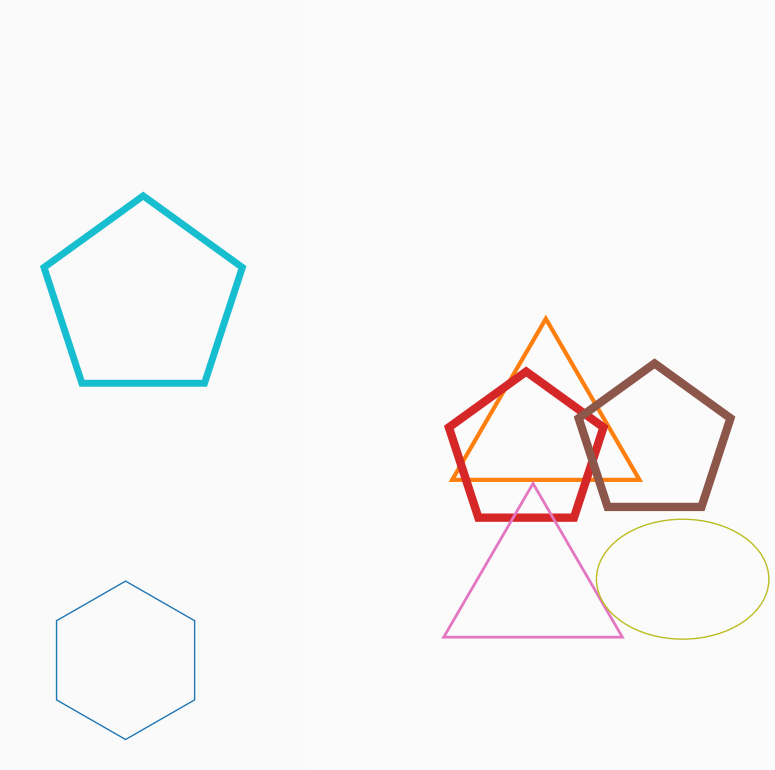[{"shape": "hexagon", "thickness": 0.5, "radius": 0.51, "center": [0.162, 0.142]}, {"shape": "triangle", "thickness": 1.5, "radius": 0.7, "center": [0.704, 0.447]}, {"shape": "pentagon", "thickness": 3, "radius": 0.52, "center": [0.679, 0.413]}, {"shape": "pentagon", "thickness": 3, "radius": 0.52, "center": [0.845, 0.425]}, {"shape": "triangle", "thickness": 1, "radius": 0.67, "center": [0.688, 0.239]}, {"shape": "oval", "thickness": 0.5, "radius": 0.56, "center": [0.881, 0.248]}, {"shape": "pentagon", "thickness": 2.5, "radius": 0.67, "center": [0.185, 0.611]}]